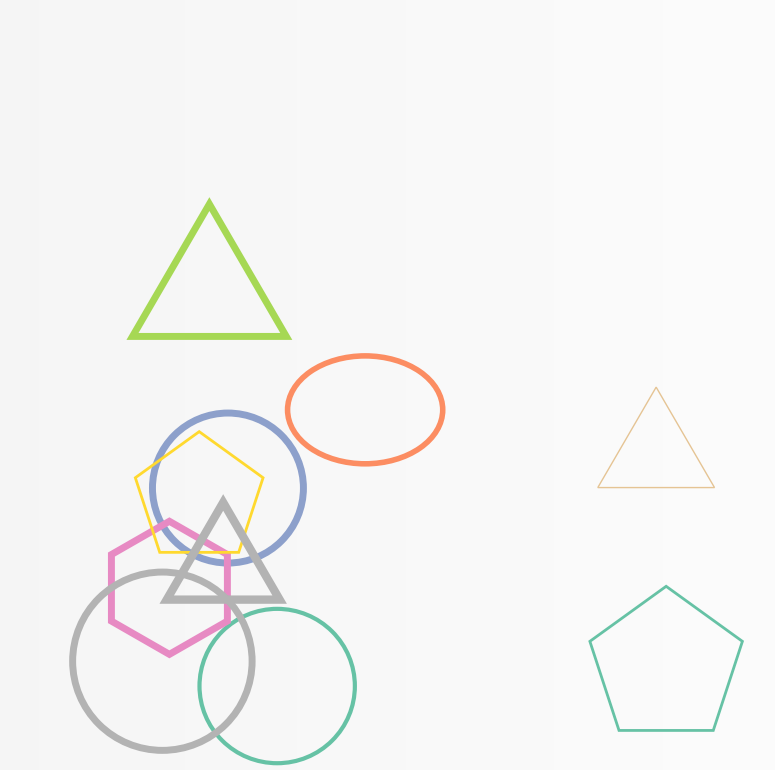[{"shape": "circle", "thickness": 1.5, "radius": 0.5, "center": [0.358, 0.109]}, {"shape": "pentagon", "thickness": 1, "radius": 0.52, "center": [0.86, 0.135]}, {"shape": "oval", "thickness": 2, "radius": 0.5, "center": [0.471, 0.468]}, {"shape": "circle", "thickness": 2.5, "radius": 0.49, "center": [0.294, 0.366]}, {"shape": "hexagon", "thickness": 2.5, "radius": 0.43, "center": [0.219, 0.237]}, {"shape": "triangle", "thickness": 2.5, "radius": 0.57, "center": [0.27, 0.62]}, {"shape": "pentagon", "thickness": 1, "radius": 0.43, "center": [0.257, 0.353]}, {"shape": "triangle", "thickness": 0.5, "radius": 0.43, "center": [0.847, 0.41]}, {"shape": "circle", "thickness": 2.5, "radius": 0.58, "center": [0.21, 0.141]}, {"shape": "triangle", "thickness": 3, "radius": 0.42, "center": [0.288, 0.263]}]